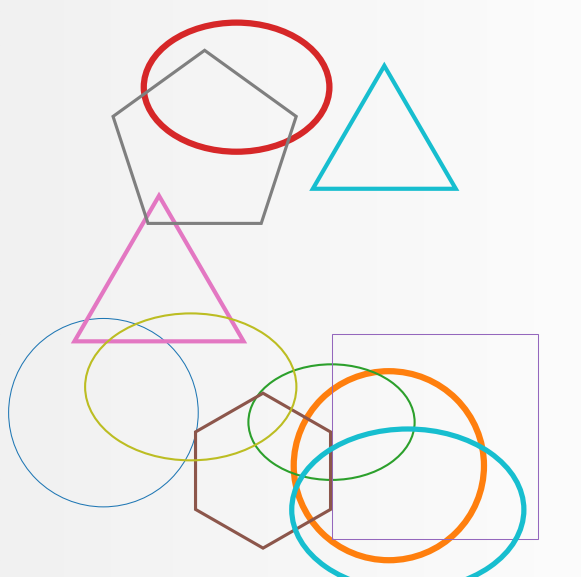[{"shape": "circle", "thickness": 0.5, "radius": 0.82, "center": [0.178, 0.285]}, {"shape": "circle", "thickness": 3, "radius": 0.82, "center": [0.669, 0.193]}, {"shape": "oval", "thickness": 1, "radius": 0.71, "center": [0.57, 0.268]}, {"shape": "oval", "thickness": 3, "radius": 0.8, "center": [0.407, 0.848]}, {"shape": "square", "thickness": 0.5, "radius": 0.88, "center": [0.748, 0.243]}, {"shape": "hexagon", "thickness": 1.5, "radius": 0.67, "center": [0.453, 0.184]}, {"shape": "triangle", "thickness": 2, "radius": 0.84, "center": [0.274, 0.492]}, {"shape": "pentagon", "thickness": 1.5, "radius": 0.83, "center": [0.352, 0.746]}, {"shape": "oval", "thickness": 1, "radius": 0.91, "center": [0.328, 0.329]}, {"shape": "triangle", "thickness": 2, "radius": 0.71, "center": [0.661, 0.743]}, {"shape": "oval", "thickness": 2.5, "radius": 1.0, "center": [0.702, 0.116]}]